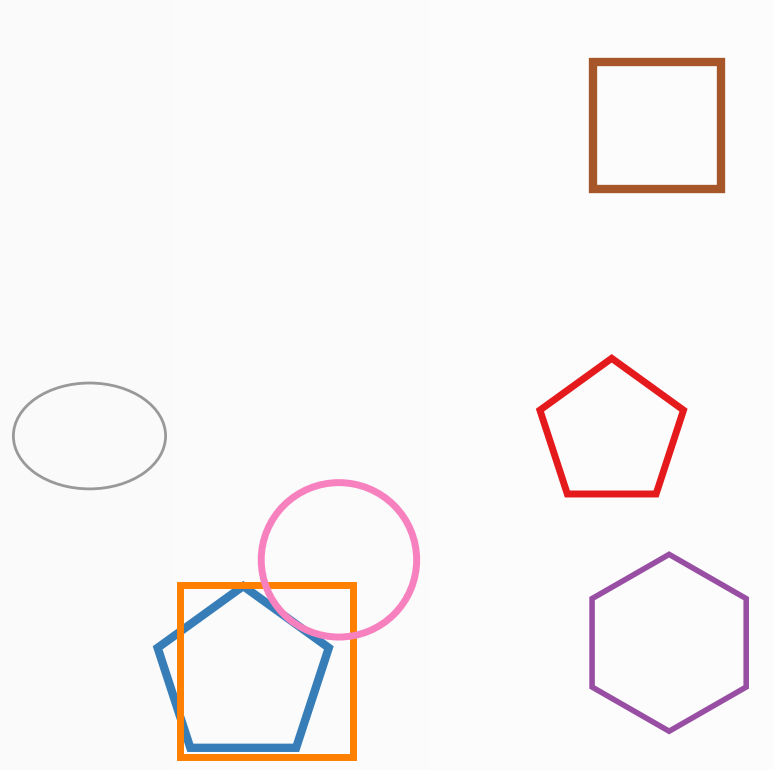[{"shape": "pentagon", "thickness": 2.5, "radius": 0.49, "center": [0.789, 0.437]}, {"shape": "pentagon", "thickness": 3, "radius": 0.58, "center": [0.314, 0.123]}, {"shape": "hexagon", "thickness": 2, "radius": 0.57, "center": [0.863, 0.165]}, {"shape": "square", "thickness": 2.5, "radius": 0.56, "center": [0.344, 0.128]}, {"shape": "square", "thickness": 3, "radius": 0.41, "center": [0.848, 0.836]}, {"shape": "circle", "thickness": 2.5, "radius": 0.5, "center": [0.437, 0.273]}, {"shape": "oval", "thickness": 1, "radius": 0.49, "center": [0.115, 0.434]}]